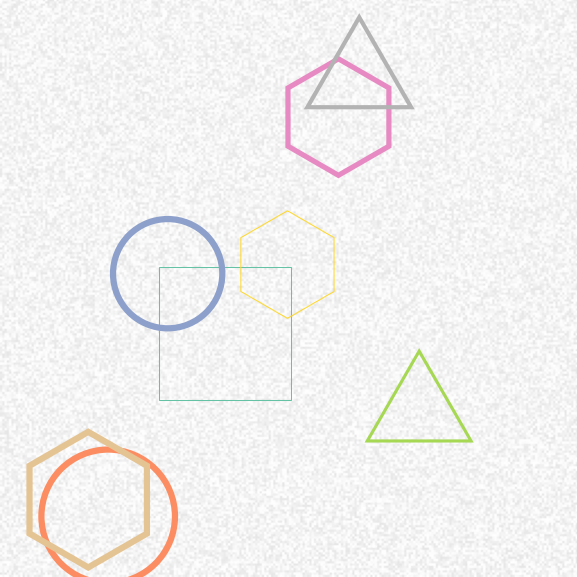[{"shape": "square", "thickness": 0.5, "radius": 0.57, "center": [0.39, 0.422]}, {"shape": "circle", "thickness": 3, "radius": 0.58, "center": [0.187, 0.105]}, {"shape": "circle", "thickness": 3, "radius": 0.47, "center": [0.29, 0.525]}, {"shape": "hexagon", "thickness": 2.5, "radius": 0.5, "center": [0.586, 0.796]}, {"shape": "triangle", "thickness": 1.5, "radius": 0.52, "center": [0.726, 0.287]}, {"shape": "hexagon", "thickness": 0.5, "radius": 0.47, "center": [0.498, 0.541]}, {"shape": "hexagon", "thickness": 3, "radius": 0.59, "center": [0.153, 0.134]}, {"shape": "triangle", "thickness": 2, "radius": 0.52, "center": [0.622, 0.865]}]